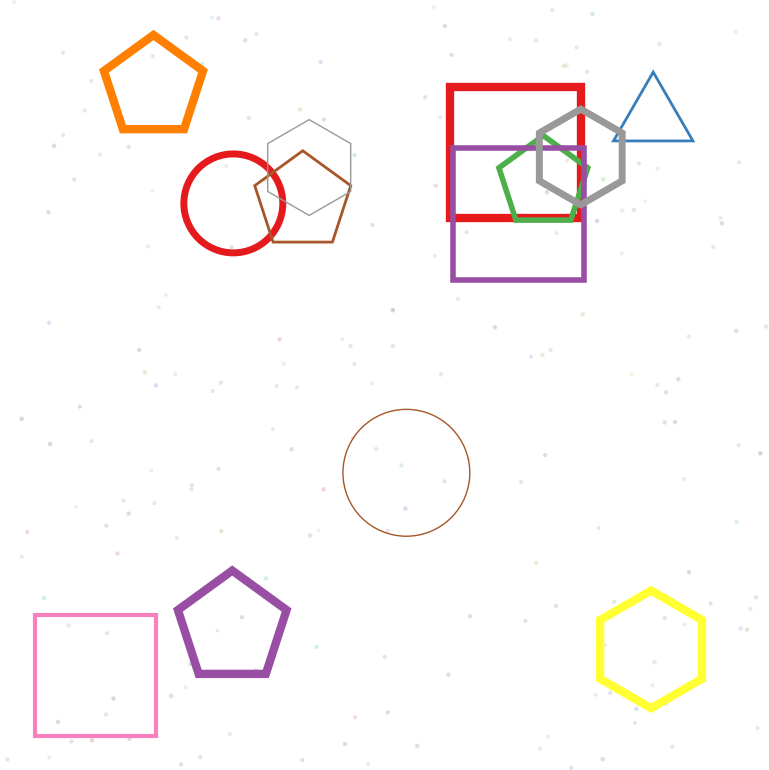[{"shape": "square", "thickness": 3, "radius": 0.43, "center": [0.67, 0.801]}, {"shape": "circle", "thickness": 2.5, "radius": 0.32, "center": [0.303, 0.736]}, {"shape": "triangle", "thickness": 1, "radius": 0.3, "center": [0.848, 0.847]}, {"shape": "pentagon", "thickness": 2, "radius": 0.3, "center": [0.706, 0.763]}, {"shape": "square", "thickness": 2, "radius": 0.43, "center": [0.673, 0.722]}, {"shape": "pentagon", "thickness": 3, "radius": 0.37, "center": [0.302, 0.185]}, {"shape": "pentagon", "thickness": 3, "radius": 0.34, "center": [0.199, 0.887]}, {"shape": "hexagon", "thickness": 3, "radius": 0.38, "center": [0.846, 0.157]}, {"shape": "pentagon", "thickness": 1, "radius": 0.33, "center": [0.393, 0.739]}, {"shape": "circle", "thickness": 0.5, "radius": 0.41, "center": [0.528, 0.386]}, {"shape": "square", "thickness": 1.5, "radius": 0.39, "center": [0.124, 0.123]}, {"shape": "hexagon", "thickness": 2.5, "radius": 0.31, "center": [0.754, 0.796]}, {"shape": "hexagon", "thickness": 0.5, "radius": 0.31, "center": [0.402, 0.782]}]